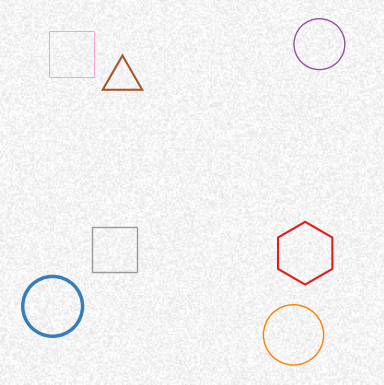[{"shape": "hexagon", "thickness": 1.5, "radius": 0.41, "center": [0.793, 0.342]}, {"shape": "circle", "thickness": 2.5, "radius": 0.39, "center": [0.137, 0.204]}, {"shape": "circle", "thickness": 1, "radius": 0.33, "center": [0.83, 0.885]}, {"shape": "circle", "thickness": 1, "radius": 0.39, "center": [0.762, 0.13]}, {"shape": "triangle", "thickness": 1.5, "radius": 0.3, "center": [0.318, 0.796]}, {"shape": "square", "thickness": 0.5, "radius": 0.29, "center": [0.187, 0.86]}, {"shape": "square", "thickness": 1, "radius": 0.29, "center": [0.296, 0.352]}]